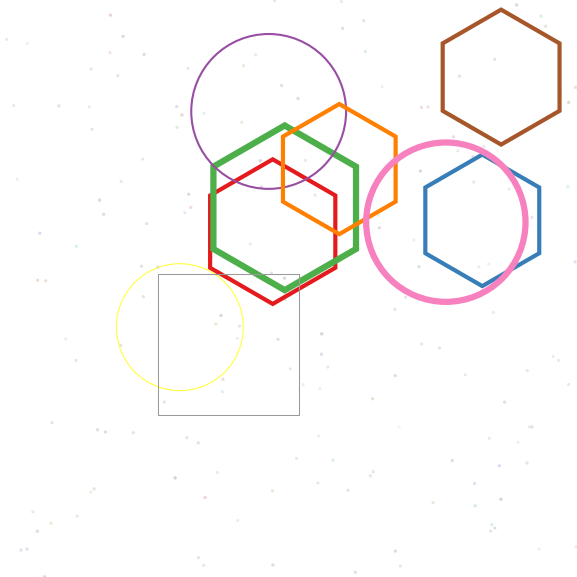[{"shape": "hexagon", "thickness": 2, "radius": 0.63, "center": [0.472, 0.598]}, {"shape": "hexagon", "thickness": 2, "radius": 0.57, "center": [0.835, 0.618]}, {"shape": "hexagon", "thickness": 3, "radius": 0.71, "center": [0.493, 0.639]}, {"shape": "circle", "thickness": 1, "radius": 0.67, "center": [0.465, 0.806]}, {"shape": "hexagon", "thickness": 2, "radius": 0.56, "center": [0.588, 0.706]}, {"shape": "circle", "thickness": 0.5, "radius": 0.55, "center": [0.311, 0.433]}, {"shape": "hexagon", "thickness": 2, "radius": 0.58, "center": [0.868, 0.866]}, {"shape": "circle", "thickness": 3, "radius": 0.69, "center": [0.772, 0.614]}, {"shape": "square", "thickness": 0.5, "radius": 0.61, "center": [0.396, 0.402]}]